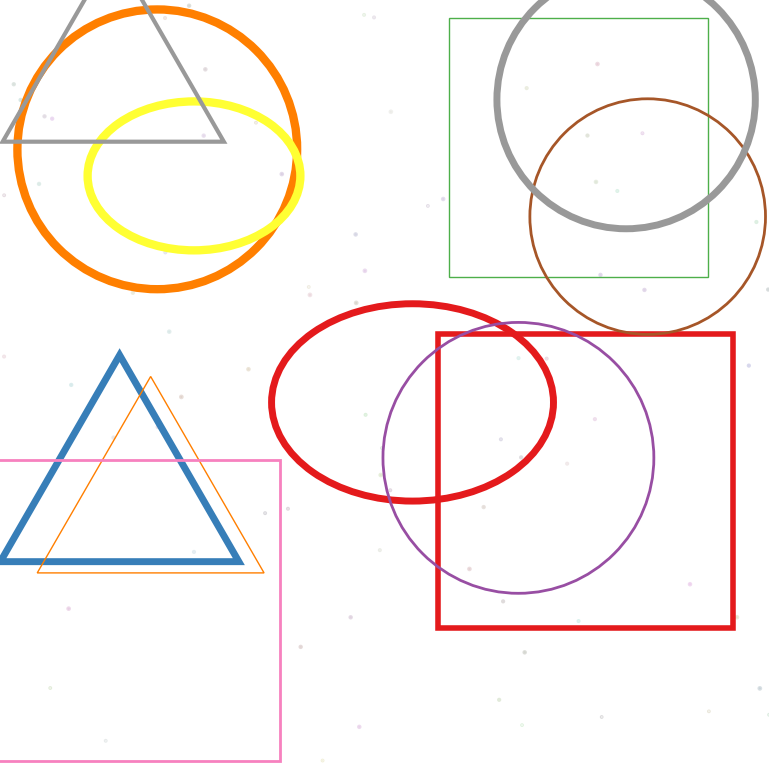[{"shape": "oval", "thickness": 2.5, "radius": 0.92, "center": [0.536, 0.477]}, {"shape": "square", "thickness": 2, "radius": 0.96, "center": [0.76, 0.375]}, {"shape": "triangle", "thickness": 2.5, "radius": 0.89, "center": [0.155, 0.36]}, {"shape": "square", "thickness": 0.5, "radius": 0.84, "center": [0.751, 0.808]}, {"shape": "circle", "thickness": 1, "radius": 0.88, "center": [0.673, 0.405]}, {"shape": "circle", "thickness": 3, "radius": 0.91, "center": [0.204, 0.806]}, {"shape": "triangle", "thickness": 0.5, "radius": 0.85, "center": [0.196, 0.341]}, {"shape": "oval", "thickness": 3, "radius": 0.69, "center": [0.252, 0.772]}, {"shape": "circle", "thickness": 1, "radius": 0.77, "center": [0.841, 0.719]}, {"shape": "square", "thickness": 1, "radius": 0.98, "center": [0.168, 0.207]}, {"shape": "triangle", "thickness": 1.5, "radius": 0.83, "center": [0.147, 0.899]}, {"shape": "circle", "thickness": 2.5, "radius": 0.84, "center": [0.813, 0.871]}]